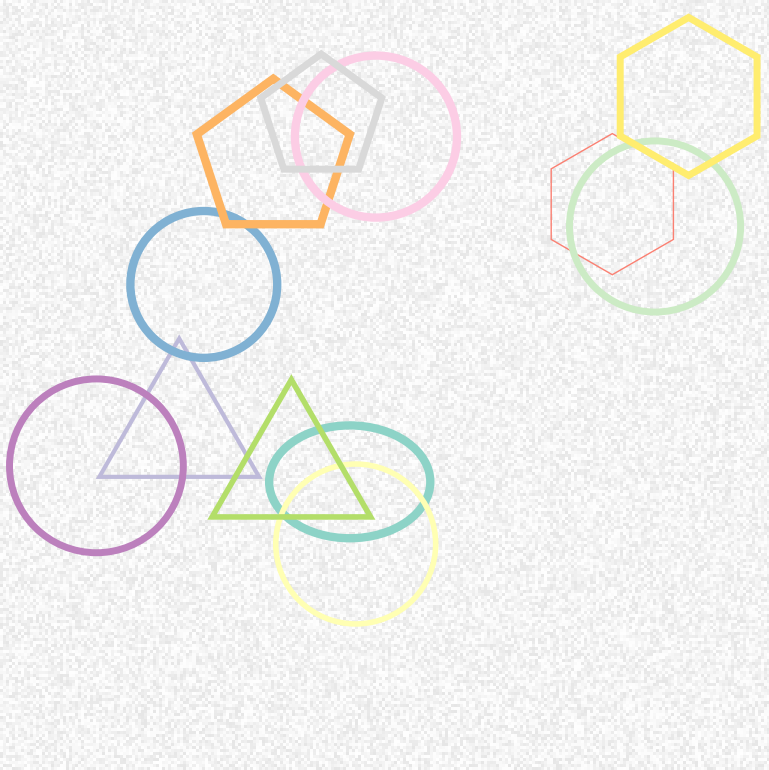[{"shape": "oval", "thickness": 3, "radius": 0.52, "center": [0.454, 0.374]}, {"shape": "circle", "thickness": 2, "radius": 0.52, "center": [0.462, 0.294]}, {"shape": "triangle", "thickness": 1.5, "radius": 0.6, "center": [0.233, 0.441]}, {"shape": "hexagon", "thickness": 0.5, "radius": 0.46, "center": [0.795, 0.735]}, {"shape": "circle", "thickness": 3, "radius": 0.48, "center": [0.265, 0.631]}, {"shape": "pentagon", "thickness": 3, "radius": 0.52, "center": [0.355, 0.793]}, {"shape": "triangle", "thickness": 2, "radius": 0.59, "center": [0.378, 0.388]}, {"shape": "circle", "thickness": 3, "radius": 0.53, "center": [0.488, 0.823]}, {"shape": "pentagon", "thickness": 2.5, "radius": 0.41, "center": [0.417, 0.847]}, {"shape": "circle", "thickness": 2.5, "radius": 0.56, "center": [0.125, 0.395]}, {"shape": "circle", "thickness": 2.5, "radius": 0.56, "center": [0.851, 0.706]}, {"shape": "hexagon", "thickness": 2.5, "radius": 0.51, "center": [0.894, 0.875]}]